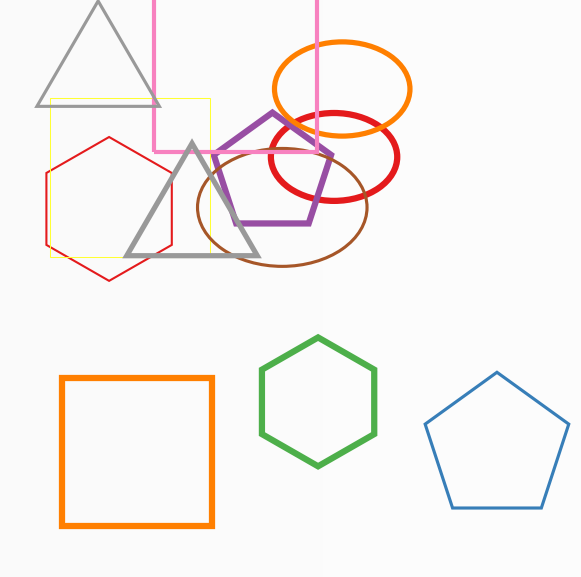[{"shape": "oval", "thickness": 3, "radius": 0.54, "center": [0.575, 0.727]}, {"shape": "hexagon", "thickness": 1, "radius": 0.62, "center": [0.188, 0.637]}, {"shape": "pentagon", "thickness": 1.5, "radius": 0.65, "center": [0.855, 0.225]}, {"shape": "hexagon", "thickness": 3, "radius": 0.56, "center": [0.547, 0.303]}, {"shape": "pentagon", "thickness": 3, "radius": 0.53, "center": [0.469, 0.698]}, {"shape": "square", "thickness": 3, "radius": 0.64, "center": [0.236, 0.217]}, {"shape": "oval", "thickness": 2.5, "radius": 0.58, "center": [0.589, 0.845]}, {"shape": "square", "thickness": 0.5, "radius": 0.69, "center": [0.224, 0.691]}, {"shape": "oval", "thickness": 1.5, "radius": 0.73, "center": [0.486, 0.64]}, {"shape": "square", "thickness": 2, "radius": 0.7, "center": [0.405, 0.877]}, {"shape": "triangle", "thickness": 2.5, "radius": 0.65, "center": [0.33, 0.621]}, {"shape": "triangle", "thickness": 1.5, "radius": 0.61, "center": [0.169, 0.876]}]